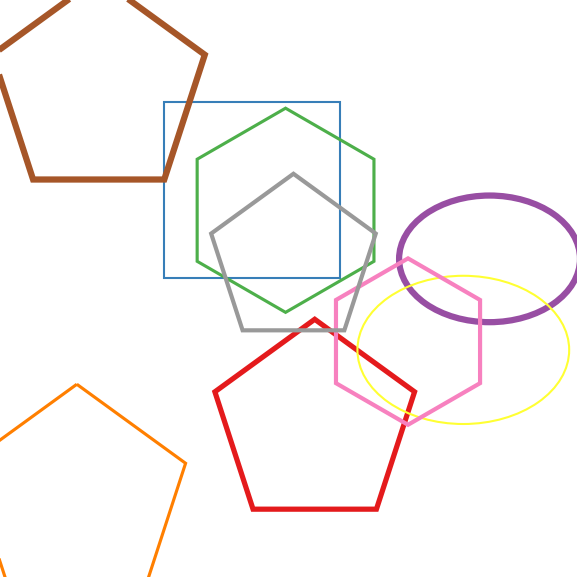[{"shape": "pentagon", "thickness": 2.5, "radius": 0.91, "center": [0.545, 0.265]}, {"shape": "square", "thickness": 1, "radius": 0.76, "center": [0.436, 0.67]}, {"shape": "hexagon", "thickness": 1.5, "radius": 0.88, "center": [0.494, 0.635]}, {"shape": "oval", "thickness": 3, "radius": 0.78, "center": [0.848, 0.551]}, {"shape": "pentagon", "thickness": 1.5, "radius": 0.99, "center": [0.133, 0.136]}, {"shape": "oval", "thickness": 1, "radius": 0.92, "center": [0.802, 0.393]}, {"shape": "pentagon", "thickness": 3, "radius": 0.97, "center": [0.171, 0.845]}, {"shape": "hexagon", "thickness": 2, "radius": 0.72, "center": [0.707, 0.408]}, {"shape": "pentagon", "thickness": 2, "radius": 0.75, "center": [0.508, 0.548]}]